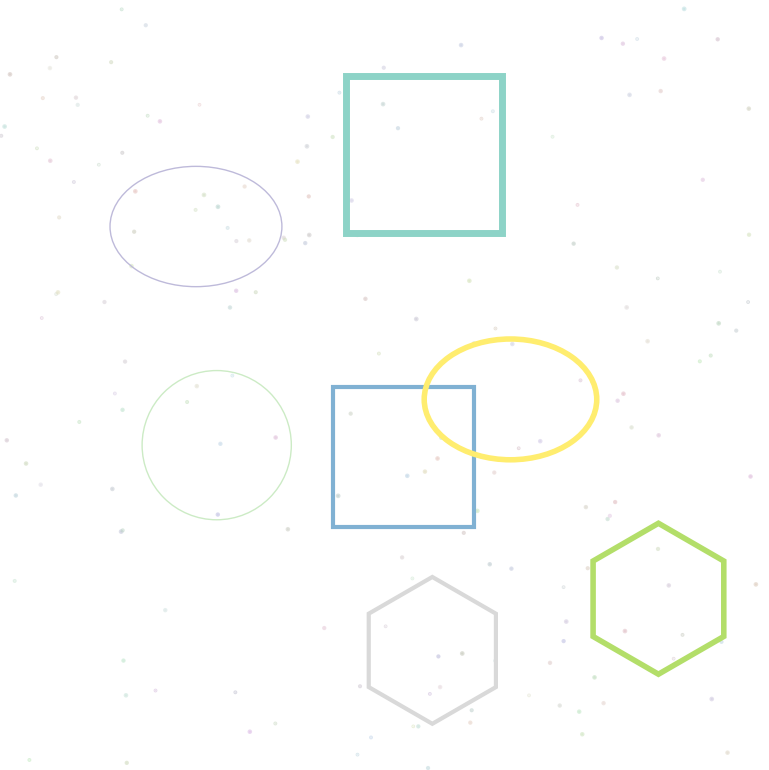[{"shape": "square", "thickness": 2.5, "radius": 0.51, "center": [0.55, 0.799]}, {"shape": "oval", "thickness": 0.5, "radius": 0.56, "center": [0.254, 0.706]}, {"shape": "square", "thickness": 1.5, "radius": 0.46, "center": [0.524, 0.407]}, {"shape": "hexagon", "thickness": 2, "radius": 0.49, "center": [0.855, 0.222]}, {"shape": "hexagon", "thickness": 1.5, "radius": 0.48, "center": [0.561, 0.155]}, {"shape": "circle", "thickness": 0.5, "radius": 0.48, "center": [0.281, 0.422]}, {"shape": "oval", "thickness": 2, "radius": 0.56, "center": [0.663, 0.481]}]